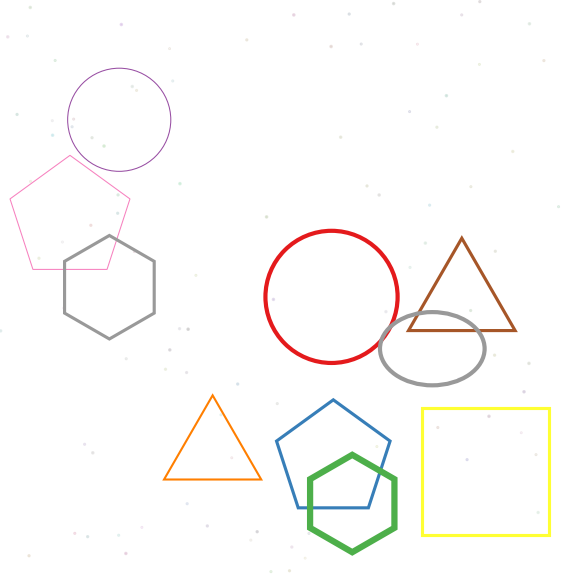[{"shape": "circle", "thickness": 2, "radius": 0.57, "center": [0.574, 0.485]}, {"shape": "pentagon", "thickness": 1.5, "radius": 0.52, "center": [0.577, 0.203]}, {"shape": "hexagon", "thickness": 3, "radius": 0.42, "center": [0.61, 0.127]}, {"shape": "circle", "thickness": 0.5, "radius": 0.45, "center": [0.206, 0.792]}, {"shape": "triangle", "thickness": 1, "radius": 0.49, "center": [0.368, 0.217]}, {"shape": "square", "thickness": 1.5, "radius": 0.55, "center": [0.841, 0.182]}, {"shape": "triangle", "thickness": 1.5, "radius": 0.53, "center": [0.8, 0.48]}, {"shape": "pentagon", "thickness": 0.5, "radius": 0.55, "center": [0.121, 0.621]}, {"shape": "oval", "thickness": 2, "radius": 0.45, "center": [0.749, 0.395]}, {"shape": "hexagon", "thickness": 1.5, "radius": 0.45, "center": [0.189, 0.502]}]